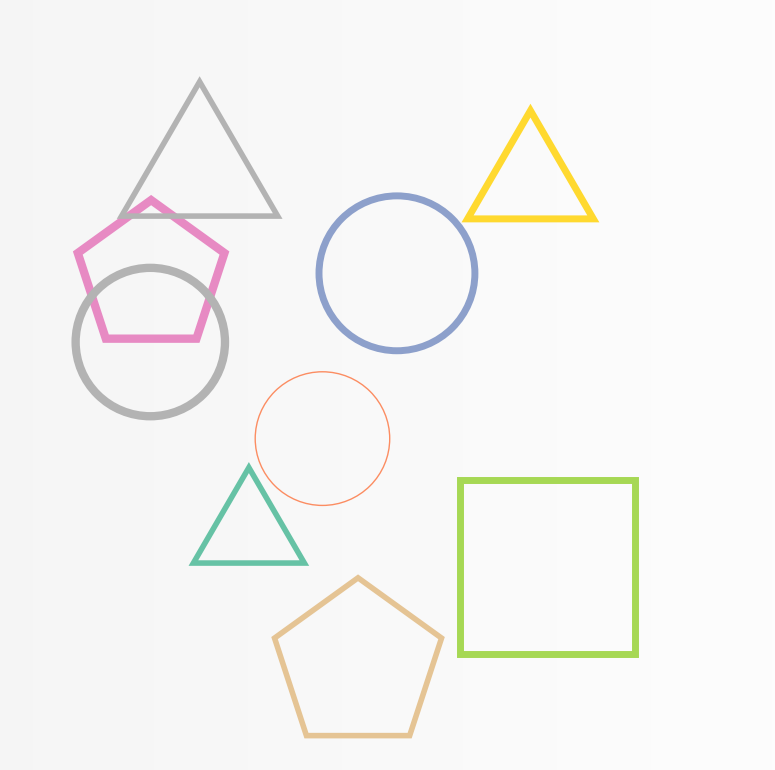[{"shape": "triangle", "thickness": 2, "radius": 0.41, "center": [0.321, 0.31]}, {"shape": "circle", "thickness": 0.5, "radius": 0.43, "center": [0.416, 0.43]}, {"shape": "circle", "thickness": 2.5, "radius": 0.5, "center": [0.512, 0.645]}, {"shape": "pentagon", "thickness": 3, "radius": 0.5, "center": [0.195, 0.641]}, {"shape": "square", "thickness": 2.5, "radius": 0.56, "center": [0.707, 0.264]}, {"shape": "triangle", "thickness": 2.5, "radius": 0.47, "center": [0.684, 0.763]}, {"shape": "pentagon", "thickness": 2, "radius": 0.57, "center": [0.462, 0.136]}, {"shape": "triangle", "thickness": 2, "radius": 0.58, "center": [0.258, 0.778]}, {"shape": "circle", "thickness": 3, "radius": 0.48, "center": [0.194, 0.556]}]